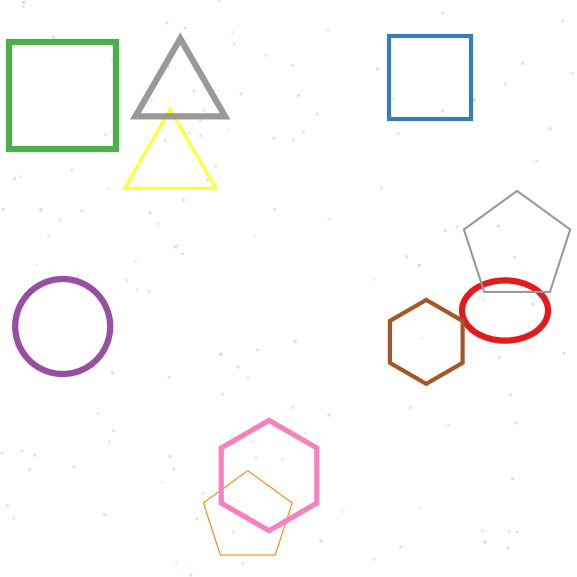[{"shape": "oval", "thickness": 3, "radius": 0.37, "center": [0.875, 0.461]}, {"shape": "square", "thickness": 2, "radius": 0.36, "center": [0.744, 0.865]}, {"shape": "square", "thickness": 3, "radius": 0.46, "center": [0.108, 0.833]}, {"shape": "circle", "thickness": 3, "radius": 0.41, "center": [0.109, 0.434]}, {"shape": "pentagon", "thickness": 0.5, "radius": 0.4, "center": [0.429, 0.103]}, {"shape": "triangle", "thickness": 1.5, "radius": 0.46, "center": [0.295, 0.719]}, {"shape": "hexagon", "thickness": 2, "radius": 0.36, "center": [0.738, 0.407]}, {"shape": "hexagon", "thickness": 2.5, "radius": 0.48, "center": [0.466, 0.176]}, {"shape": "triangle", "thickness": 3, "radius": 0.45, "center": [0.312, 0.843]}, {"shape": "pentagon", "thickness": 1, "radius": 0.48, "center": [0.895, 0.572]}]